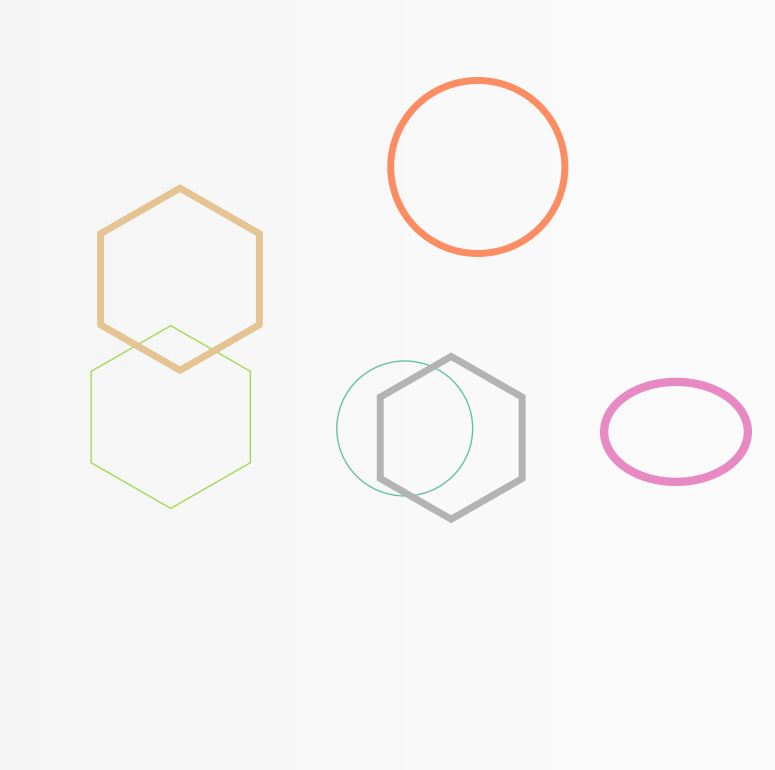[{"shape": "circle", "thickness": 0.5, "radius": 0.44, "center": [0.522, 0.444]}, {"shape": "circle", "thickness": 2.5, "radius": 0.56, "center": [0.616, 0.783]}, {"shape": "oval", "thickness": 3, "radius": 0.46, "center": [0.872, 0.439]}, {"shape": "hexagon", "thickness": 0.5, "radius": 0.59, "center": [0.22, 0.458]}, {"shape": "hexagon", "thickness": 2.5, "radius": 0.59, "center": [0.232, 0.637]}, {"shape": "hexagon", "thickness": 2.5, "radius": 0.53, "center": [0.582, 0.431]}]